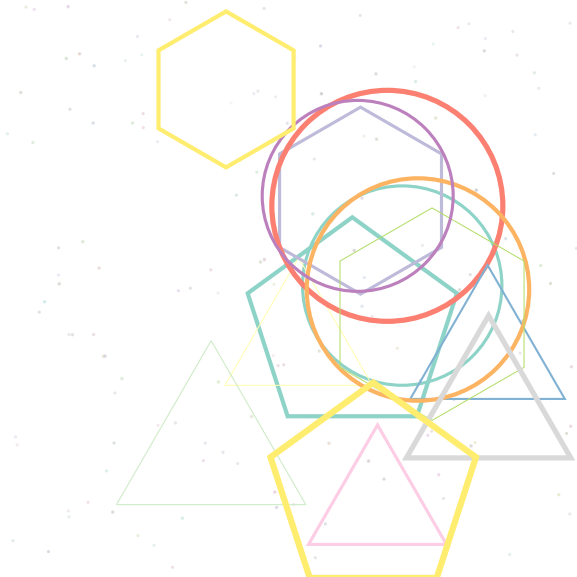[{"shape": "circle", "thickness": 1.5, "radius": 0.86, "center": [0.696, 0.505]}, {"shape": "pentagon", "thickness": 2, "radius": 0.95, "center": [0.61, 0.432]}, {"shape": "triangle", "thickness": 0.5, "radius": 0.74, "center": [0.517, 0.406]}, {"shape": "hexagon", "thickness": 1.5, "radius": 0.81, "center": [0.624, 0.652]}, {"shape": "circle", "thickness": 2.5, "radius": 1.0, "center": [0.671, 0.643]}, {"shape": "triangle", "thickness": 1, "radius": 0.77, "center": [0.844, 0.386]}, {"shape": "circle", "thickness": 2, "radius": 0.96, "center": [0.724, 0.498]}, {"shape": "hexagon", "thickness": 0.5, "radius": 0.92, "center": [0.748, 0.455]}, {"shape": "triangle", "thickness": 1.5, "radius": 0.69, "center": [0.654, 0.125]}, {"shape": "triangle", "thickness": 2.5, "radius": 0.82, "center": [0.846, 0.288]}, {"shape": "circle", "thickness": 1.5, "radius": 0.83, "center": [0.619, 0.66]}, {"shape": "triangle", "thickness": 0.5, "radius": 0.95, "center": [0.366, 0.22]}, {"shape": "pentagon", "thickness": 3, "radius": 0.94, "center": [0.646, 0.15]}, {"shape": "hexagon", "thickness": 2, "radius": 0.68, "center": [0.391, 0.844]}]